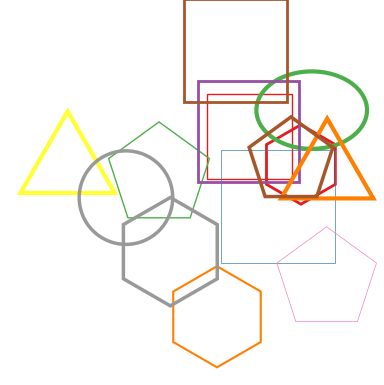[{"shape": "hexagon", "thickness": 2, "radius": 0.52, "center": [0.782, 0.573]}, {"shape": "square", "thickness": 1, "radius": 0.55, "center": [0.649, 0.646]}, {"shape": "square", "thickness": 0.5, "radius": 0.74, "center": [0.723, 0.464]}, {"shape": "oval", "thickness": 3, "radius": 0.72, "center": [0.81, 0.714]}, {"shape": "pentagon", "thickness": 1, "radius": 0.69, "center": [0.413, 0.546]}, {"shape": "square", "thickness": 2, "radius": 0.66, "center": [0.645, 0.658]}, {"shape": "hexagon", "thickness": 1.5, "radius": 0.66, "center": [0.564, 0.177]}, {"shape": "triangle", "thickness": 3, "radius": 0.69, "center": [0.85, 0.554]}, {"shape": "triangle", "thickness": 3, "radius": 0.71, "center": [0.176, 0.57]}, {"shape": "pentagon", "thickness": 2.5, "radius": 0.57, "center": [0.756, 0.582]}, {"shape": "square", "thickness": 2, "radius": 0.67, "center": [0.612, 0.868]}, {"shape": "pentagon", "thickness": 0.5, "radius": 0.68, "center": [0.848, 0.275]}, {"shape": "hexagon", "thickness": 2.5, "radius": 0.7, "center": [0.442, 0.346]}, {"shape": "circle", "thickness": 2.5, "radius": 0.61, "center": [0.327, 0.487]}]